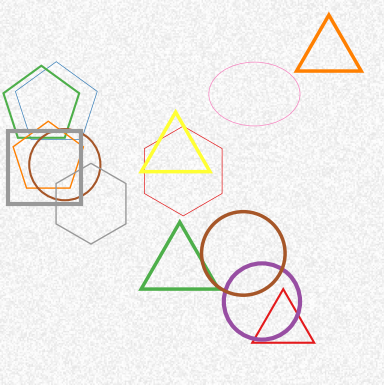[{"shape": "triangle", "thickness": 1.5, "radius": 0.46, "center": [0.736, 0.156]}, {"shape": "hexagon", "thickness": 0.5, "radius": 0.58, "center": [0.476, 0.556]}, {"shape": "pentagon", "thickness": 0.5, "radius": 0.56, "center": [0.146, 0.728]}, {"shape": "pentagon", "thickness": 1.5, "radius": 0.52, "center": [0.107, 0.726]}, {"shape": "triangle", "thickness": 2.5, "radius": 0.58, "center": [0.467, 0.307]}, {"shape": "circle", "thickness": 3, "radius": 0.5, "center": [0.68, 0.217]}, {"shape": "pentagon", "thickness": 1, "radius": 0.48, "center": [0.125, 0.589]}, {"shape": "triangle", "thickness": 2.5, "radius": 0.49, "center": [0.854, 0.864]}, {"shape": "triangle", "thickness": 2.5, "radius": 0.52, "center": [0.456, 0.606]}, {"shape": "circle", "thickness": 2.5, "radius": 0.54, "center": [0.632, 0.342]}, {"shape": "circle", "thickness": 1.5, "radius": 0.46, "center": [0.168, 0.572]}, {"shape": "oval", "thickness": 0.5, "radius": 0.59, "center": [0.661, 0.756]}, {"shape": "square", "thickness": 3, "radius": 0.47, "center": [0.115, 0.564]}, {"shape": "hexagon", "thickness": 1, "radius": 0.52, "center": [0.236, 0.471]}]